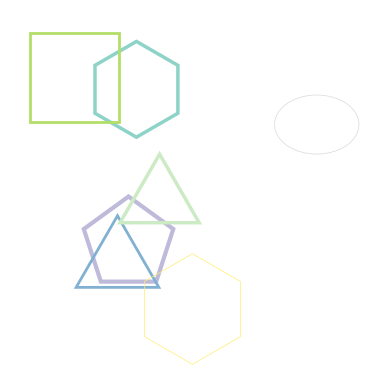[{"shape": "hexagon", "thickness": 2.5, "radius": 0.62, "center": [0.354, 0.768]}, {"shape": "pentagon", "thickness": 3, "radius": 0.61, "center": [0.334, 0.367]}, {"shape": "triangle", "thickness": 2, "radius": 0.62, "center": [0.305, 0.316]}, {"shape": "square", "thickness": 2, "radius": 0.58, "center": [0.194, 0.799]}, {"shape": "oval", "thickness": 0.5, "radius": 0.55, "center": [0.823, 0.677]}, {"shape": "triangle", "thickness": 2.5, "radius": 0.59, "center": [0.415, 0.481]}, {"shape": "hexagon", "thickness": 0.5, "radius": 0.72, "center": [0.5, 0.197]}]